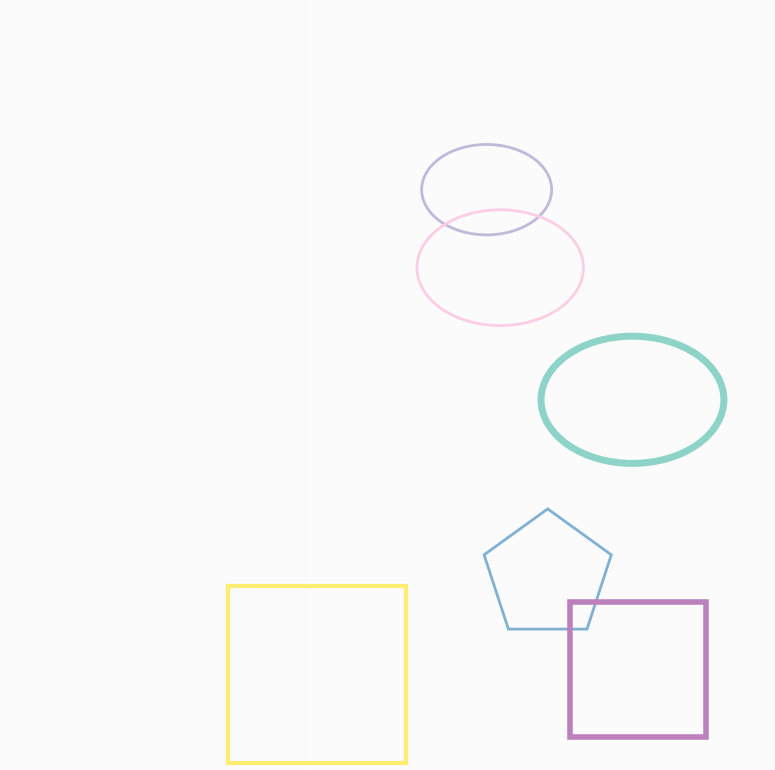[{"shape": "oval", "thickness": 2.5, "radius": 0.59, "center": [0.816, 0.481]}, {"shape": "oval", "thickness": 1, "radius": 0.42, "center": [0.628, 0.754]}, {"shape": "pentagon", "thickness": 1, "radius": 0.43, "center": [0.707, 0.253]}, {"shape": "oval", "thickness": 1, "radius": 0.54, "center": [0.645, 0.652]}, {"shape": "square", "thickness": 2, "radius": 0.44, "center": [0.823, 0.131]}, {"shape": "square", "thickness": 1.5, "radius": 0.58, "center": [0.409, 0.124]}]